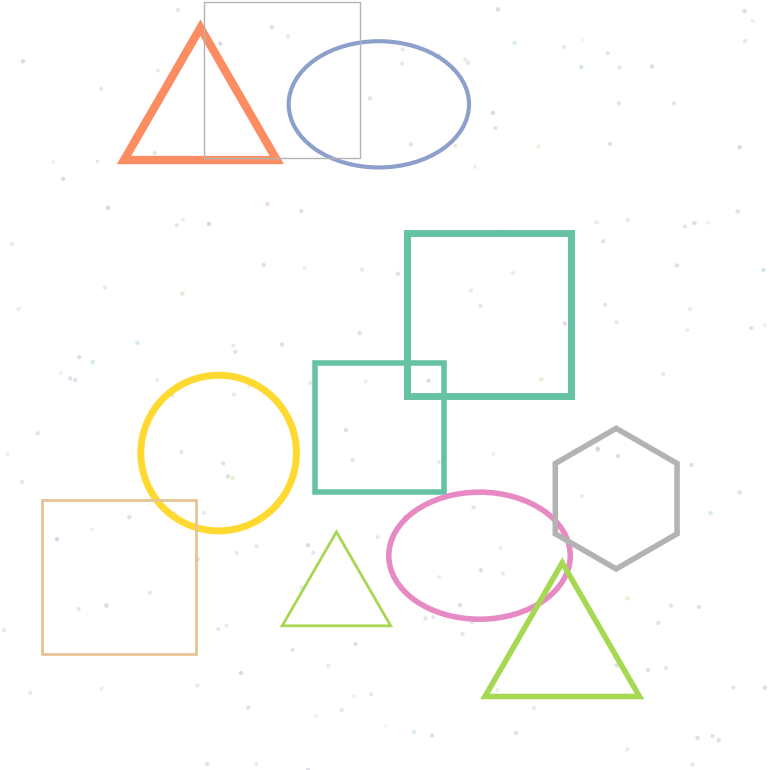[{"shape": "square", "thickness": 2, "radius": 0.42, "center": [0.493, 0.445]}, {"shape": "square", "thickness": 2.5, "radius": 0.53, "center": [0.635, 0.592]}, {"shape": "triangle", "thickness": 3, "radius": 0.57, "center": [0.26, 0.849]}, {"shape": "oval", "thickness": 1.5, "radius": 0.59, "center": [0.492, 0.864]}, {"shape": "oval", "thickness": 2, "radius": 0.59, "center": [0.623, 0.278]}, {"shape": "triangle", "thickness": 1, "radius": 0.41, "center": [0.437, 0.228]}, {"shape": "triangle", "thickness": 2, "radius": 0.58, "center": [0.73, 0.153]}, {"shape": "circle", "thickness": 2.5, "radius": 0.51, "center": [0.284, 0.412]}, {"shape": "square", "thickness": 1, "radius": 0.5, "center": [0.154, 0.251]}, {"shape": "hexagon", "thickness": 2, "radius": 0.46, "center": [0.8, 0.352]}, {"shape": "square", "thickness": 0.5, "radius": 0.51, "center": [0.366, 0.896]}]